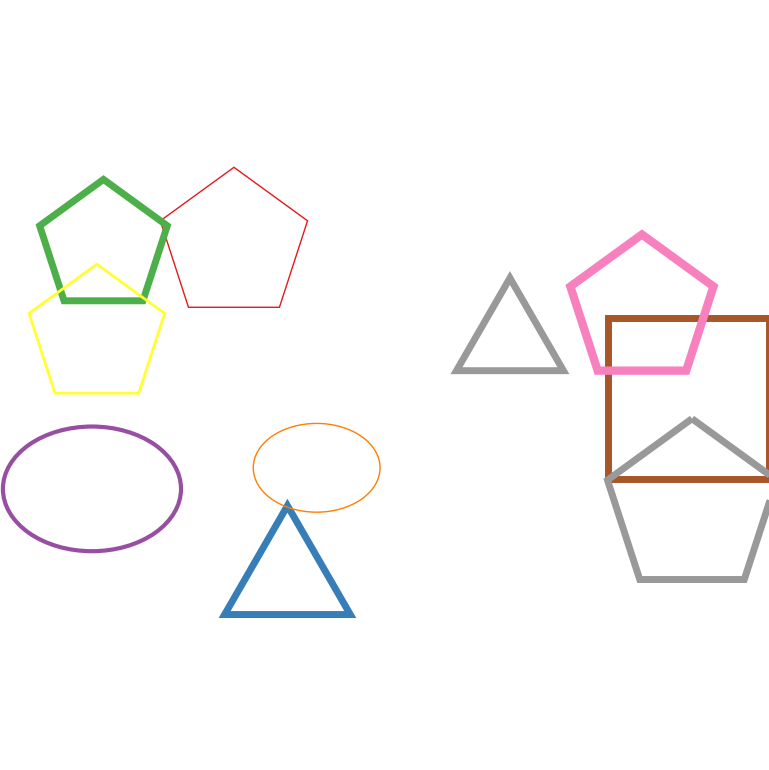[{"shape": "pentagon", "thickness": 0.5, "radius": 0.5, "center": [0.304, 0.682]}, {"shape": "triangle", "thickness": 2.5, "radius": 0.47, "center": [0.373, 0.249]}, {"shape": "pentagon", "thickness": 2.5, "radius": 0.44, "center": [0.134, 0.68]}, {"shape": "oval", "thickness": 1.5, "radius": 0.58, "center": [0.119, 0.365]}, {"shape": "oval", "thickness": 0.5, "radius": 0.41, "center": [0.411, 0.392]}, {"shape": "pentagon", "thickness": 1, "radius": 0.46, "center": [0.126, 0.564]}, {"shape": "square", "thickness": 2.5, "radius": 0.52, "center": [0.894, 0.483]}, {"shape": "pentagon", "thickness": 3, "radius": 0.49, "center": [0.834, 0.598]}, {"shape": "pentagon", "thickness": 2.5, "radius": 0.58, "center": [0.899, 0.341]}, {"shape": "triangle", "thickness": 2.5, "radius": 0.4, "center": [0.662, 0.559]}]